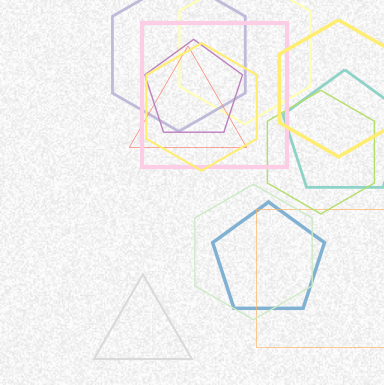[{"shape": "pentagon", "thickness": 2, "radius": 0.84, "center": [0.896, 0.65]}, {"shape": "hexagon", "thickness": 1.5, "radius": 0.98, "center": [0.636, 0.874]}, {"shape": "hexagon", "thickness": 2, "radius": 1.0, "center": [0.465, 0.858]}, {"shape": "triangle", "thickness": 0.5, "radius": 0.88, "center": [0.488, 0.705]}, {"shape": "pentagon", "thickness": 2.5, "radius": 0.76, "center": [0.698, 0.323]}, {"shape": "square", "thickness": 0.5, "radius": 0.9, "center": [0.845, 0.278]}, {"shape": "hexagon", "thickness": 1, "radius": 0.8, "center": [0.833, 0.605]}, {"shape": "square", "thickness": 3, "radius": 0.94, "center": [0.557, 0.754]}, {"shape": "triangle", "thickness": 1.5, "radius": 0.73, "center": [0.371, 0.141]}, {"shape": "pentagon", "thickness": 1, "radius": 0.67, "center": [0.503, 0.764]}, {"shape": "hexagon", "thickness": 1, "radius": 0.88, "center": [0.658, 0.346]}, {"shape": "hexagon", "thickness": 1.5, "radius": 0.83, "center": [0.524, 0.722]}, {"shape": "hexagon", "thickness": 2.5, "radius": 0.89, "center": [0.879, 0.77]}]